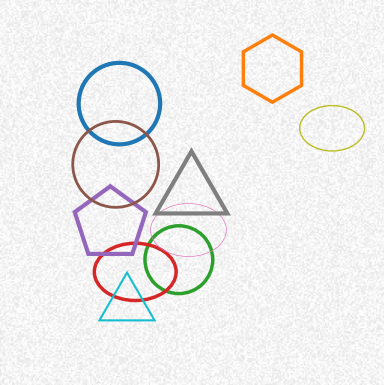[{"shape": "circle", "thickness": 3, "radius": 0.53, "center": [0.31, 0.731]}, {"shape": "hexagon", "thickness": 2.5, "radius": 0.44, "center": [0.708, 0.822]}, {"shape": "circle", "thickness": 2.5, "radius": 0.44, "center": [0.465, 0.325]}, {"shape": "oval", "thickness": 2.5, "radius": 0.53, "center": [0.351, 0.294]}, {"shape": "pentagon", "thickness": 3, "radius": 0.49, "center": [0.287, 0.419]}, {"shape": "circle", "thickness": 2, "radius": 0.56, "center": [0.301, 0.573]}, {"shape": "oval", "thickness": 0.5, "radius": 0.49, "center": [0.489, 0.403]}, {"shape": "triangle", "thickness": 3, "radius": 0.54, "center": [0.497, 0.499]}, {"shape": "oval", "thickness": 1, "radius": 0.42, "center": [0.863, 0.667]}, {"shape": "triangle", "thickness": 1.5, "radius": 0.41, "center": [0.33, 0.209]}]